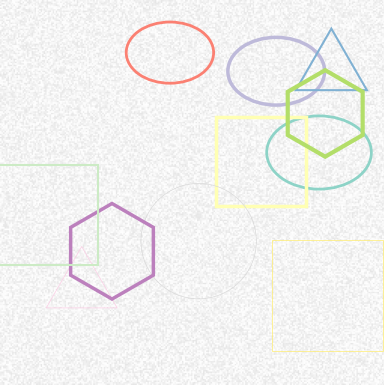[{"shape": "oval", "thickness": 2, "radius": 0.68, "center": [0.829, 0.604]}, {"shape": "square", "thickness": 2.5, "radius": 0.58, "center": [0.678, 0.58]}, {"shape": "oval", "thickness": 2.5, "radius": 0.63, "center": [0.718, 0.815]}, {"shape": "oval", "thickness": 2, "radius": 0.57, "center": [0.441, 0.863]}, {"shape": "triangle", "thickness": 1.5, "radius": 0.53, "center": [0.861, 0.819]}, {"shape": "hexagon", "thickness": 3, "radius": 0.56, "center": [0.845, 0.705]}, {"shape": "triangle", "thickness": 0.5, "radius": 0.53, "center": [0.212, 0.253]}, {"shape": "circle", "thickness": 0.5, "radius": 0.75, "center": [0.516, 0.374]}, {"shape": "hexagon", "thickness": 2.5, "radius": 0.62, "center": [0.291, 0.347]}, {"shape": "square", "thickness": 1.5, "radius": 0.65, "center": [0.124, 0.441]}, {"shape": "square", "thickness": 0.5, "radius": 0.72, "center": [0.851, 0.233]}]